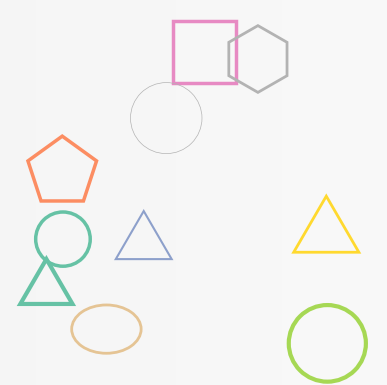[{"shape": "circle", "thickness": 2.5, "radius": 0.35, "center": [0.162, 0.379]}, {"shape": "triangle", "thickness": 3, "radius": 0.39, "center": [0.12, 0.249]}, {"shape": "pentagon", "thickness": 2.5, "radius": 0.47, "center": [0.161, 0.553]}, {"shape": "triangle", "thickness": 1.5, "radius": 0.42, "center": [0.371, 0.369]}, {"shape": "square", "thickness": 2.5, "radius": 0.41, "center": [0.528, 0.865]}, {"shape": "circle", "thickness": 3, "radius": 0.5, "center": [0.845, 0.108]}, {"shape": "triangle", "thickness": 2, "radius": 0.49, "center": [0.842, 0.393]}, {"shape": "oval", "thickness": 2, "radius": 0.45, "center": [0.275, 0.145]}, {"shape": "circle", "thickness": 0.5, "radius": 0.46, "center": [0.429, 0.693]}, {"shape": "hexagon", "thickness": 2, "radius": 0.43, "center": [0.666, 0.847]}]